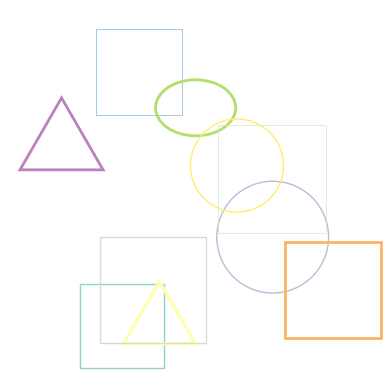[{"shape": "square", "thickness": 1, "radius": 0.55, "center": [0.318, 0.152]}, {"shape": "triangle", "thickness": 2.5, "radius": 0.54, "center": [0.414, 0.161]}, {"shape": "circle", "thickness": 1, "radius": 0.73, "center": [0.708, 0.384]}, {"shape": "square", "thickness": 0.5, "radius": 0.56, "center": [0.361, 0.812]}, {"shape": "square", "thickness": 2, "radius": 0.63, "center": [0.865, 0.247]}, {"shape": "oval", "thickness": 2, "radius": 0.52, "center": [0.508, 0.72]}, {"shape": "square", "thickness": 1, "radius": 0.69, "center": [0.398, 0.247]}, {"shape": "triangle", "thickness": 2, "radius": 0.62, "center": [0.16, 0.621]}, {"shape": "square", "thickness": 0.5, "radius": 0.7, "center": [0.706, 0.534]}, {"shape": "circle", "thickness": 1, "radius": 0.6, "center": [0.616, 0.57]}]